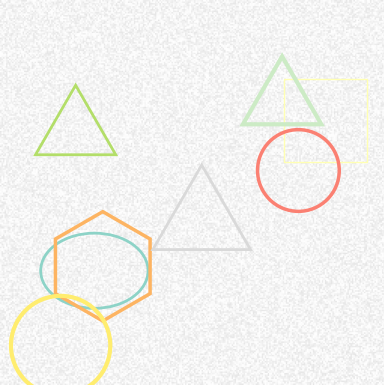[{"shape": "oval", "thickness": 2, "radius": 0.7, "center": [0.245, 0.297]}, {"shape": "square", "thickness": 1, "radius": 0.54, "center": [0.845, 0.688]}, {"shape": "circle", "thickness": 2.5, "radius": 0.53, "center": [0.775, 0.557]}, {"shape": "hexagon", "thickness": 2.5, "radius": 0.71, "center": [0.267, 0.308]}, {"shape": "triangle", "thickness": 2, "radius": 0.6, "center": [0.196, 0.658]}, {"shape": "triangle", "thickness": 2, "radius": 0.73, "center": [0.524, 0.425]}, {"shape": "triangle", "thickness": 3, "radius": 0.59, "center": [0.733, 0.736]}, {"shape": "circle", "thickness": 3, "radius": 0.64, "center": [0.157, 0.103]}]